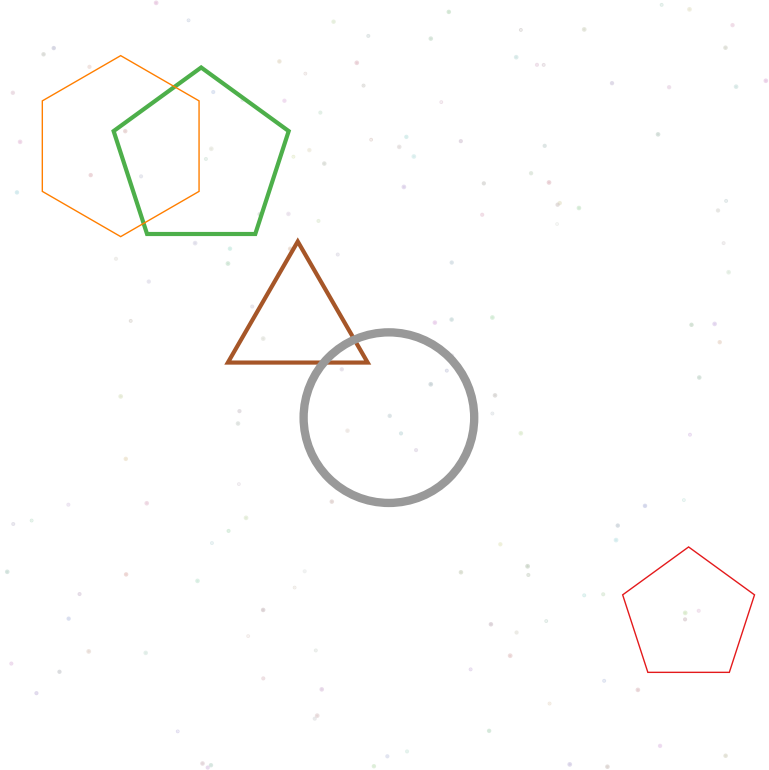[{"shape": "pentagon", "thickness": 0.5, "radius": 0.45, "center": [0.894, 0.2]}, {"shape": "pentagon", "thickness": 1.5, "radius": 0.6, "center": [0.261, 0.793]}, {"shape": "hexagon", "thickness": 0.5, "radius": 0.59, "center": [0.157, 0.81]}, {"shape": "triangle", "thickness": 1.5, "radius": 0.52, "center": [0.387, 0.582]}, {"shape": "circle", "thickness": 3, "radius": 0.55, "center": [0.505, 0.458]}]